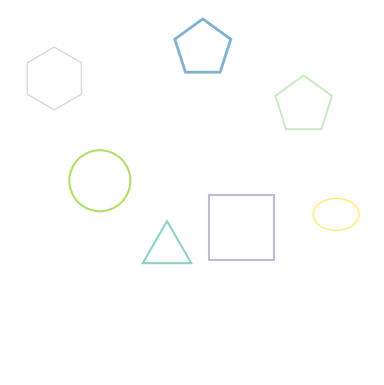[{"shape": "triangle", "thickness": 1.5, "radius": 0.36, "center": [0.434, 0.353]}, {"shape": "square", "thickness": 1.5, "radius": 0.43, "center": [0.628, 0.41]}, {"shape": "pentagon", "thickness": 2, "radius": 0.38, "center": [0.527, 0.874]}, {"shape": "circle", "thickness": 1.5, "radius": 0.4, "center": [0.259, 0.531]}, {"shape": "hexagon", "thickness": 1, "radius": 0.41, "center": [0.141, 0.796]}, {"shape": "pentagon", "thickness": 1.5, "radius": 0.39, "center": [0.789, 0.727]}, {"shape": "oval", "thickness": 1, "radius": 0.3, "center": [0.873, 0.443]}]